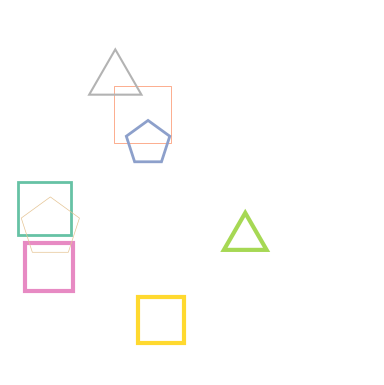[{"shape": "square", "thickness": 2, "radius": 0.34, "center": [0.117, 0.458]}, {"shape": "square", "thickness": 0.5, "radius": 0.37, "center": [0.371, 0.703]}, {"shape": "pentagon", "thickness": 2, "radius": 0.3, "center": [0.385, 0.628]}, {"shape": "square", "thickness": 3, "radius": 0.31, "center": [0.127, 0.307]}, {"shape": "triangle", "thickness": 3, "radius": 0.32, "center": [0.637, 0.383]}, {"shape": "square", "thickness": 3, "radius": 0.29, "center": [0.418, 0.169]}, {"shape": "pentagon", "thickness": 0.5, "radius": 0.4, "center": [0.131, 0.409]}, {"shape": "triangle", "thickness": 1.5, "radius": 0.39, "center": [0.299, 0.793]}]